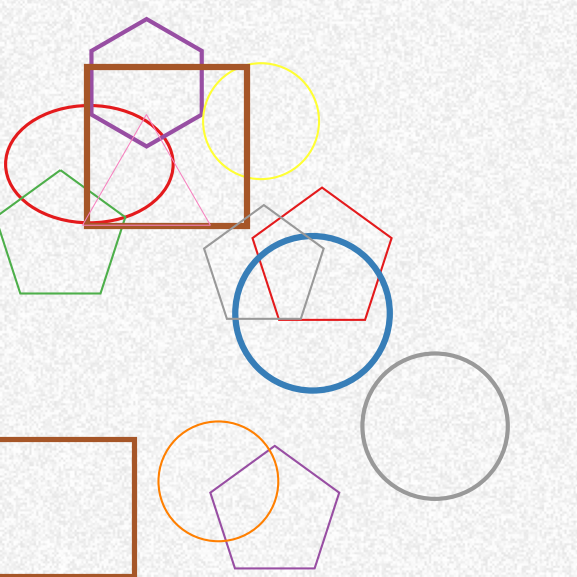[{"shape": "pentagon", "thickness": 1, "radius": 0.63, "center": [0.558, 0.548]}, {"shape": "oval", "thickness": 1.5, "radius": 0.73, "center": [0.155, 0.715]}, {"shape": "circle", "thickness": 3, "radius": 0.67, "center": [0.541, 0.457]}, {"shape": "pentagon", "thickness": 1, "radius": 0.59, "center": [0.105, 0.586]}, {"shape": "hexagon", "thickness": 2, "radius": 0.55, "center": [0.254, 0.856]}, {"shape": "pentagon", "thickness": 1, "radius": 0.59, "center": [0.476, 0.11]}, {"shape": "circle", "thickness": 1, "radius": 0.52, "center": [0.378, 0.166]}, {"shape": "circle", "thickness": 1, "radius": 0.5, "center": [0.452, 0.789]}, {"shape": "square", "thickness": 3, "radius": 0.69, "center": [0.289, 0.745]}, {"shape": "square", "thickness": 2.5, "radius": 0.6, "center": [0.113, 0.12]}, {"shape": "triangle", "thickness": 0.5, "radius": 0.64, "center": [0.254, 0.673]}, {"shape": "circle", "thickness": 2, "radius": 0.63, "center": [0.753, 0.261]}, {"shape": "pentagon", "thickness": 1, "radius": 0.54, "center": [0.457, 0.535]}]